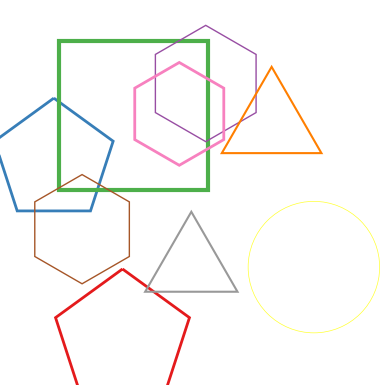[{"shape": "pentagon", "thickness": 2, "radius": 0.91, "center": [0.318, 0.118]}, {"shape": "pentagon", "thickness": 2, "radius": 0.81, "center": [0.14, 0.583]}, {"shape": "square", "thickness": 3, "radius": 0.97, "center": [0.346, 0.7]}, {"shape": "hexagon", "thickness": 1, "radius": 0.76, "center": [0.534, 0.783]}, {"shape": "triangle", "thickness": 1.5, "radius": 0.75, "center": [0.706, 0.677]}, {"shape": "circle", "thickness": 0.5, "radius": 0.85, "center": [0.815, 0.306]}, {"shape": "hexagon", "thickness": 1, "radius": 0.71, "center": [0.213, 0.405]}, {"shape": "hexagon", "thickness": 2, "radius": 0.67, "center": [0.466, 0.704]}, {"shape": "triangle", "thickness": 1.5, "radius": 0.69, "center": [0.497, 0.311]}]